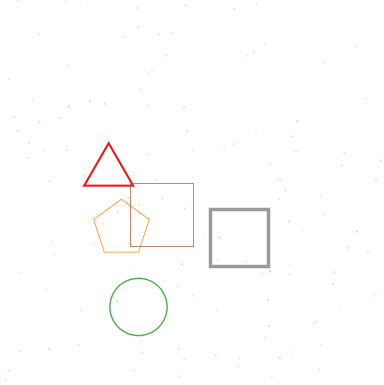[{"shape": "triangle", "thickness": 1.5, "radius": 0.37, "center": [0.282, 0.554]}, {"shape": "circle", "thickness": 1, "radius": 0.37, "center": [0.36, 0.203]}, {"shape": "pentagon", "thickness": 0.5, "radius": 0.38, "center": [0.315, 0.407]}, {"shape": "square", "thickness": 0.5, "radius": 0.41, "center": [0.419, 0.443]}, {"shape": "square", "thickness": 2.5, "radius": 0.37, "center": [0.621, 0.382]}]